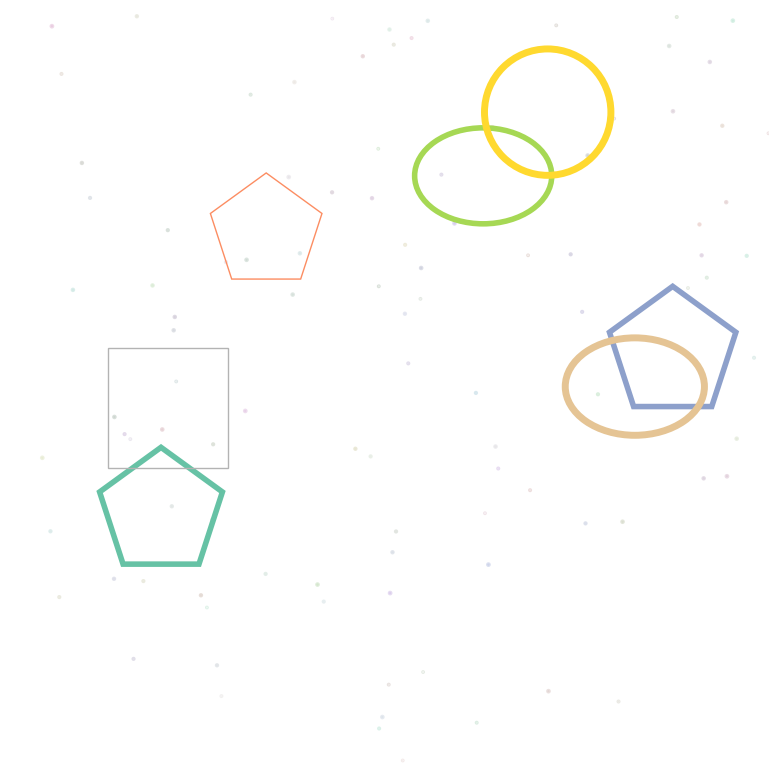[{"shape": "pentagon", "thickness": 2, "radius": 0.42, "center": [0.209, 0.335]}, {"shape": "pentagon", "thickness": 0.5, "radius": 0.38, "center": [0.346, 0.699]}, {"shape": "pentagon", "thickness": 2, "radius": 0.43, "center": [0.874, 0.542]}, {"shape": "oval", "thickness": 2, "radius": 0.45, "center": [0.628, 0.772]}, {"shape": "circle", "thickness": 2.5, "radius": 0.41, "center": [0.711, 0.854]}, {"shape": "oval", "thickness": 2.5, "radius": 0.45, "center": [0.824, 0.498]}, {"shape": "square", "thickness": 0.5, "radius": 0.39, "center": [0.219, 0.47]}]